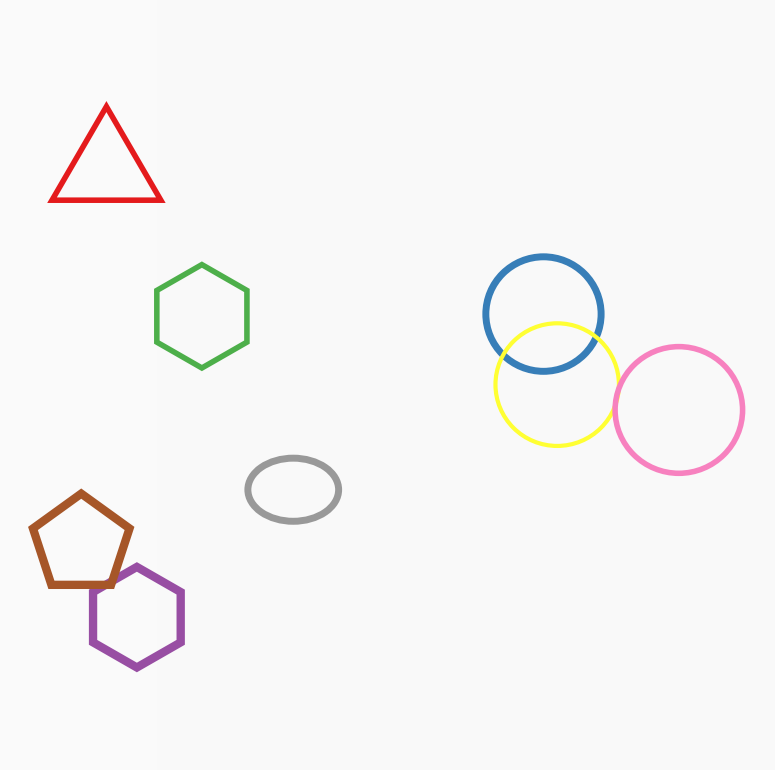[{"shape": "triangle", "thickness": 2, "radius": 0.41, "center": [0.137, 0.781]}, {"shape": "circle", "thickness": 2.5, "radius": 0.37, "center": [0.701, 0.592]}, {"shape": "hexagon", "thickness": 2, "radius": 0.34, "center": [0.26, 0.589]}, {"shape": "hexagon", "thickness": 3, "radius": 0.33, "center": [0.177, 0.198]}, {"shape": "circle", "thickness": 1.5, "radius": 0.4, "center": [0.719, 0.5]}, {"shape": "pentagon", "thickness": 3, "radius": 0.33, "center": [0.105, 0.293]}, {"shape": "circle", "thickness": 2, "radius": 0.41, "center": [0.876, 0.468]}, {"shape": "oval", "thickness": 2.5, "radius": 0.29, "center": [0.378, 0.364]}]